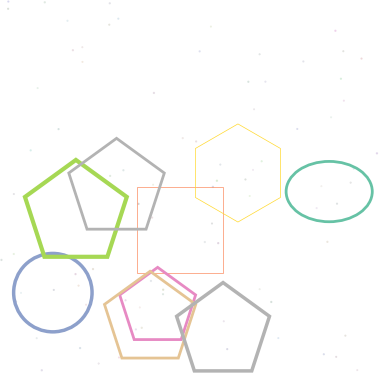[{"shape": "oval", "thickness": 2, "radius": 0.56, "center": [0.855, 0.502]}, {"shape": "square", "thickness": 0.5, "radius": 0.56, "center": [0.467, 0.401]}, {"shape": "circle", "thickness": 2.5, "radius": 0.51, "center": [0.137, 0.24]}, {"shape": "pentagon", "thickness": 2, "radius": 0.52, "center": [0.409, 0.202]}, {"shape": "pentagon", "thickness": 3, "radius": 0.7, "center": [0.197, 0.446]}, {"shape": "hexagon", "thickness": 0.5, "radius": 0.64, "center": [0.618, 0.551]}, {"shape": "pentagon", "thickness": 2, "radius": 0.62, "center": [0.39, 0.171]}, {"shape": "pentagon", "thickness": 2.5, "radius": 0.63, "center": [0.579, 0.139]}, {"shape": "pentagon", "thickness": 2, "radius": 0.65, "center": [0.303, 0.51]}]